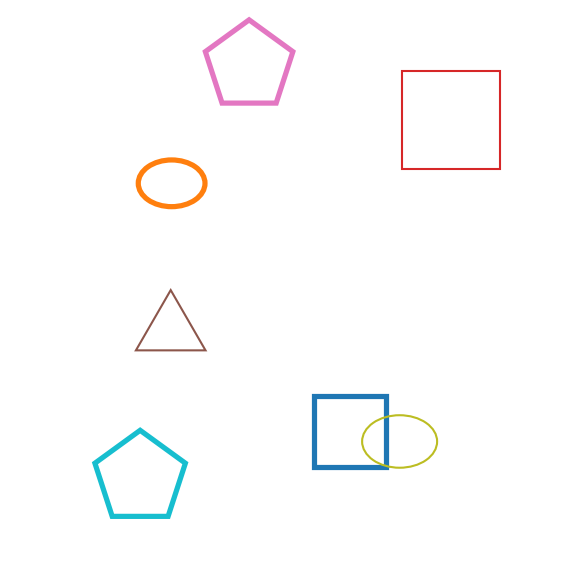[{"shape": "square", "thickness": 2.5, "radius": 0.31, "center": [0.606, 0.252]}, {"shape": "oval", "thickness": 2.5, "radius": 0.29, "center": [0.297, 0.682]}, {"shape": "square", "thickness": 1, "radius": 0.42, "center": [0.781, 0.791]}, {"shape": "triangle", "thickness": 1, "radius": 0.35, "center": [0.296, 0.427]}, {"shape": "pentagon", "thickness": 2.5, "radius": 0.4, "center": [0.431, 0.885]}, {"shape": "oval", "thickness": 1, "radius": 0.32, "center": [0.692, 0.235]}, {"shape": "pentagon", "thickness": 2.5, "radius": 0.41, "center": [0.243, 0.172]}]